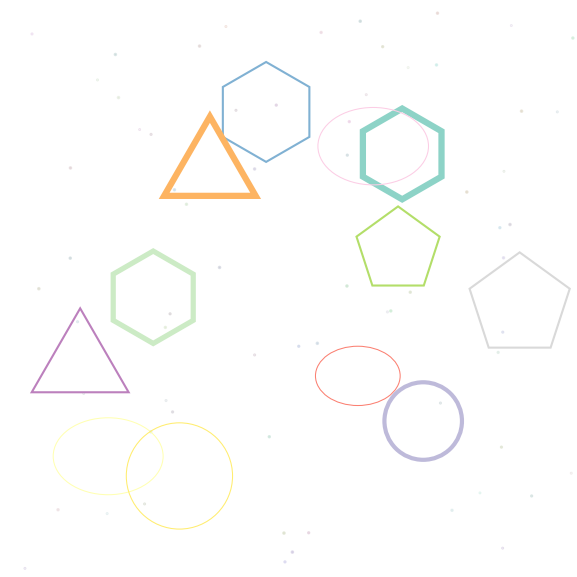[{"shape": "hexagon", "thickness": 3, "radius": 0.39, "center": [0.696, 0.733]}, {"shape": "oval", "thickness": 0.5, "radius": 0.48, "center": [0.187, 0.209]}, {"shape": "circle", "thickness": 2, "radius": 0.34, "center": [0.733, 0.27]}, {"shape": "oval", "thickness": 0.5, "radius": 0.37, "center": [0.62, 0.348]}, {"shape": "hexagon", "thickness": 1, "radius": 0.43, "center": [0.461, 0.805]}, {"shape": "triangle", "thickness": 3, "radius": 0.46, "center": [0.363, 0.706]}, {"shape": "pentagon", "thickness": 1, "radius": 0.38, "center": [0.689, 0.566]}, {"shape": "oval", "thickness": 0.5, "radius": 0.48, "center": [0.646, 0.746]}, {"shape": "pentagon", "thickness": 1, "radius": 0.46, "center": [0.9, 0.471]}, {"shape": "triangle", "thickness": 1, "radius": 0.48, "center": [0.139, 0.368]}, {"shape": "hexagon", "thickness": 2.5, "radius": 0.4, "center": [0.265, 0.484]}, {"shape": "circle", "thickness": 0.5, "radius": 0.46, "center": [0.311, 0.175]}]